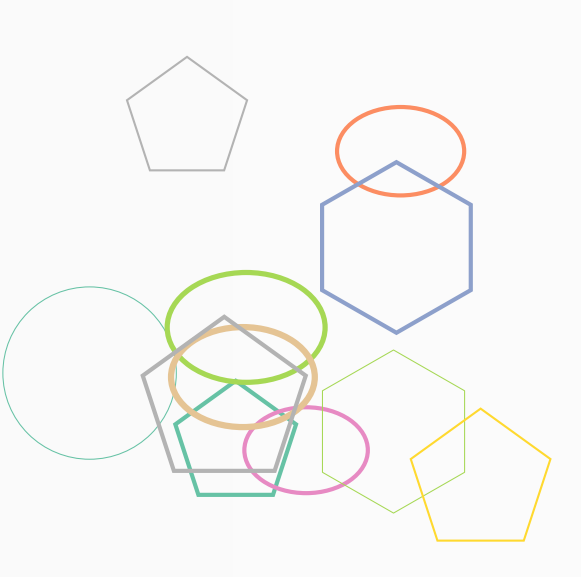[{"shape": "pentagon", "thickness": 2, "radius": 0.55, "center": [0.405, 0.231]}, {"shape": "circle", "thickness": 0.5, "radius": 0.75, "center": [0.154, 0.353]}, {"shape": "oval", "thickness": 2, "radius": 0.55, "center": [0.689, 0.737]}, {"shape": "hexagon", "thickness": 2, "radius": 0.74, "center": [0.682, 0.571]}, {"shape": "oval", "thickness": 2, "radius": 0.53, "center": [0.527, 0.22]}, {"shape": "hexagon", "thickness": 0.5, "radius": 0.71, "center": [0.677, 0.252]}, {"shape": "oval", "thickness": 2.5, "radius": 0.68, "center": [0.423, 0.432]}, {"shape": "pentagon", "thickness": 1, "radius": 0.63, "center": [0.827, 0.165]}, {"shape": "oval", "thickness": 3, "radius": 0.62, "center": [0.418, 0.346]}, {"shape": "pentagon", "thickness": 1, "radius": 0.54, "center": [0.322, 0.792]}, {"shape": "pentagon", "thickness": 2, "radius": 0.74, "center": [0.386, 0.303]}]